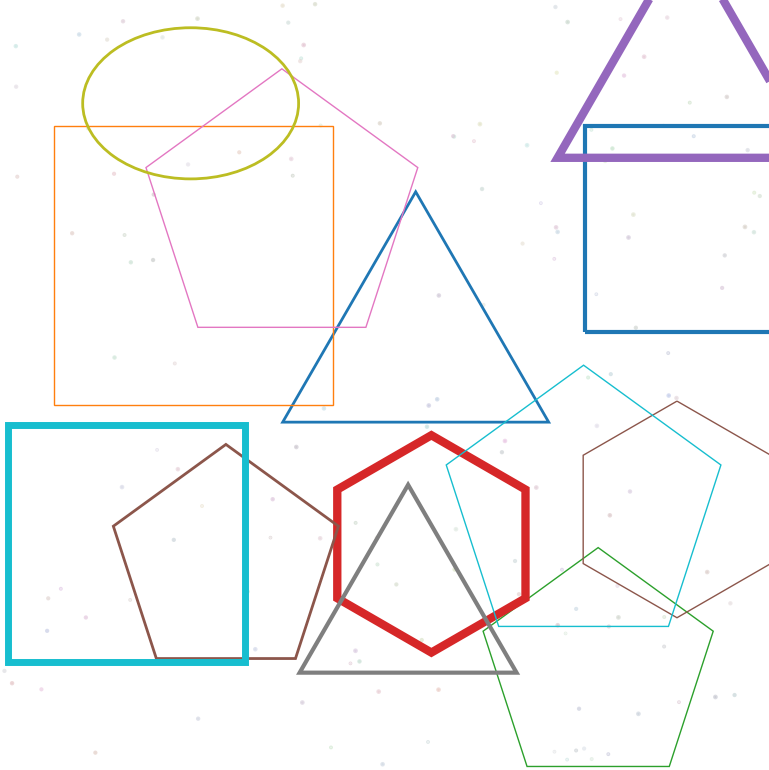[{"shape": "square", "thickness": 1.5, "radius": 0.67, "center": [0.894, 0.702]}, {"shape": "triangle", "thickness": 1, "radius": 1.0, "center": [0.54, 0.551]}, {"shape": "square", "thickness": 0.5, "radius": 0.91, "center": [0.251, 0.655]}, {"shape": "pentagon", "thickness": 0.5, "radius": 0.79, "center": [0.777, 0.132]}, {"shape": "hexagon", "thickness": 3, "radius": 0.71, "center": [0.56, 0.294]}, {"shape": "triangle", "thickness": 3, "radius": 0.96, "center": [0.891, 0.891]}, {"shape": "hexagon", "thickness": 0.5, "radius": 0.7, "center": [0.879, 0.338]}, {"shape": "pentagon", "thickness": 1, "radius": 0.77, "center": [0.293, 0.269]}, {"shape": "pentagon", "thickness": 0.5, "radius": 0.93, "center": [0.366, 0.725]}, {"shape": "triangle", "thickness": 1.5, "radius": 0.81, "center": [0.53, 0.208]}, {"shape": "oval", "thickness": 1, "radius": 0.7, "center": [0.248, 0.866]}, {"shape": "square", "thickness": 2.5, "radius": 0.77, "center": [0.164, 0.294]}, {"shape": "pentagon", "thickness": 0.5, "radius": 0.94, "center": [0.758, 0.338]}]